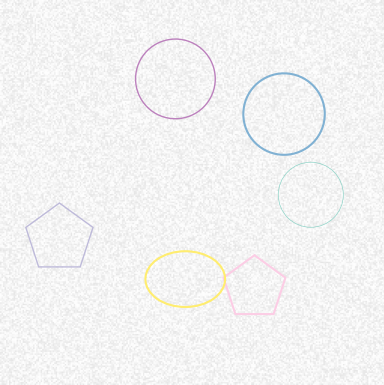[{"shape": "circle", "thickness": 0.5, "radius": 0.42, "center": [0.807, 0.494]}, {"shape": "pentagon", "thickness": 1, "radius": 0.46, "center": [0.154, 0.381]}, {"shape": "circle", "thickness": 1.5, "radius": 0.53, "center": [0.738, 0.704]}, {"shape": "pentagon", "thickness": 1.5, "radius": 0.42, "center": [0.661, 0.253]}, {"shape": "circle", "thickness": 1, "radius": 0.52, "center": [0.456, 0.795]}, {"shape": "oval", "thickness": 1.5, "radius": 0.52, "center": [0.481, 0.275]}]